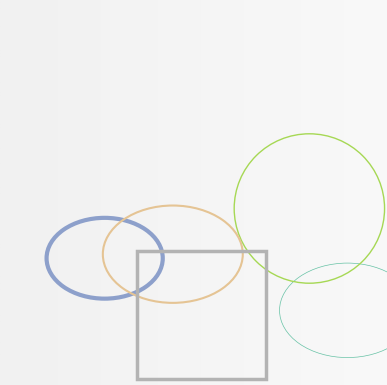[{"shape": "oval", "thickness": 0.5, "radius": 0.88, "center": [0.897, 0.194]}, {"shape": "oval", "thickness": 3, "radius": 0.75, "center": [0.27, 0.329]}, {"shape": "circle", "thickness": 1, "radius": 0.97, "center": [0.798, 0.458]}, {"shape": "oval", "thickness": 1.5, "radius": 0.9, "center": [0.446, 0.34]}, {"shape": "square", "thickness": 2.5, "radius": 0.83, "center": [0.519, 0.182]}]